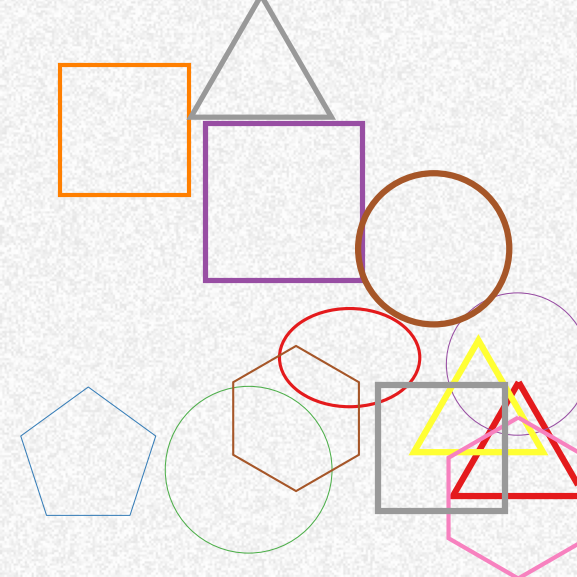[{"shape": "oval", "thickness": 1.5, "radius": 0.61, "center": [0.605, 0.38]}, {"shape": "triangle", "thickness": 3, "radius": 0.66, "center": [0.898, 0.206]}, {"shape": "pentagon", "thickness": 0.5, "radius": 0.61, "center": [0.153, 0.206]}, {"shape": "circle", "thickness": 0.5, "radius": 0.72, "center": [0.431, 0.186]}, {"shape": "square", "thickness": 2.5, "radius": 0.68, "center": [0.49, 0.651]}, {"shape": "circle", "thickness": 0.5, "radius": 0.62, "center": [0.896, 0.369]}, {"shape": "square", "thickness": 2, "radius": 0.56, "center": [0.215, 0.774]}, {"shape": "triangle", "thickness": 3, "radius": 0.65, "center": [0.828, 0.281]}, {"shape": "hexagon", "thickness": 1, "radius": 0.63, "center": [0.513, 0.274]}, {"shape": "circle", "thickness": 3, "radius": 0.65, "center": [0.751, 0.568]}, {"shape": "hexagon", "thickness": 2, "radius": 0.7, "center": [0.897, 0.137]}, {"shape": "triangle", "thickness": 2.5, "radius": 0.7, "center": [0.452, 0.867]}, {"shape": "square", "thickness": 3, "radius": 0.55, "center": [0.764, 0.223]}]